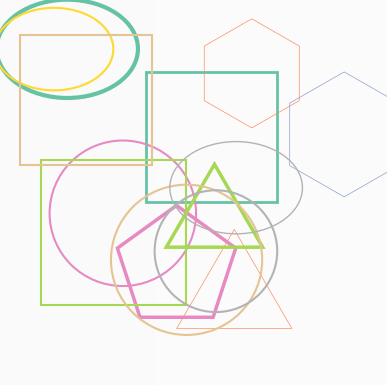[{"shape": "oval", "thickness": 3, "radius": 0.91, "center": [0.174, 0.873]}, {"shape": "square", "thickness": 2, "radius": 0.85, "center": [0.545, 0.644]}, {"shape": "triangle", "thickness": 0.5, "radius": 0.86, "center": [0.605, 0.232]}, {"shape": "hexagon", "thickness": 0.5, "radius": 0.71, "center": [0.65, 0.809]}, {"shape": "hexagon", "thickness": 0.5, "radius": 0.81, "center": [0.888, 0.651]}, {"shape": "circle", "thickness": 1.5, "radius": 0.94, "center": [0.317, 0.446]}, {"shape": "pentagon", "thickness": 2.5, "radius": 0.8, "center": [0.456, 0.306]}, {"shape": "triangle", "thickness": 2.5, "radius": 0.72, "center": [0.553, 0.43]}, {"shape": "square", "thickness": 1.5, "radius": 0.94, "center": [0.293, 0.397]}, {"shape": "oval", "thickness": 1.5, "radius": 0.77, "center": [0.139, 0.872]}, {"shape": "square", "thickness": 1.5, "radius": 0.85, "center": [0.222, 0.74]}, {"shape": "circle", "thickness": 1.5, "radius": 0.98, "center": [0.481, 0.325]}, {"shape": "oval", "thickness": 1, "radius": 0.86, "center": [0.609, 0.512]}, {"shape": "circle", "thickness": 1.5, "radius": 0.79, "center": [0.557, 0.348]}]